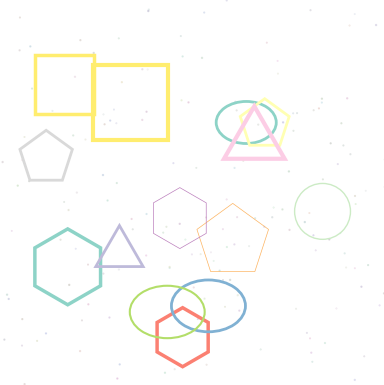[{"shape": "oval", "thickness": 2, "radius": 0.39, "center": [0.64, 0.682]}, {"shape": "hexagon", "thickness": 2.5, "radius": 0.49, "center": [0.176, 0.307]}, {"shape": "pentagon", "thickness": 2, "radius": 0.33, "center": [0.688, 0.677]}, {"shape": "triangle", "thickness": 2, "radius": 0.35, "center": [0.31, 0.343]}, {"shape": "hexagon", "thickness": 2.5, "radius": 0.38, "center": [0.474, 0.124]}, {"shape": "oval", "thickness": 2, "radius": 0.48, "center": [0.541, 0.206]}, {"shape": "pentagon", "thickness": 0.5, "radius": 0.49, "center": [0.605, 0.374]}, {"shape": "oval", "thickness": 1.5, "radius": 0.49, "center": [0.434, 0.19]}, {"shape": "triangle", "thickness": 3, "radius": 0.45, "center": [0.661, 0.633]}, {"shape": "pentagon", "thickness": 2, "radius": 0.36, "center": [0.12, 0.59]}, {"shape": "hexagon", "thickness": 0.5, "radius": 0.4, "center": [0.467, 0.434]}, {"shape": "circle", "thickness": 1, "radius": 0.36, "center": [0.838, 0.451]}, {"shape": "square", "thickness": 3, "radius": 0.49, "center": [0.338, 0.733]}, {"shape": "square", "thickness": 2.5, "radius": 0.38, "center": [0.169, 0.781]}]